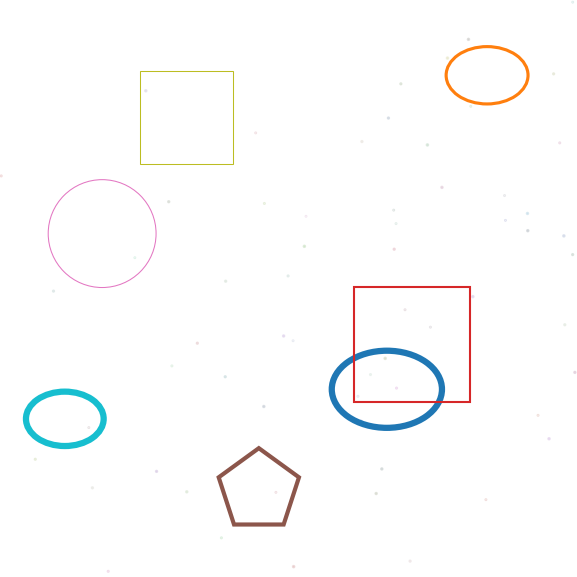[{"shape": "oval", "thickness": 3, "radius": 0.48, "center": [0.67, 0.325]}, {"shape": "oval", "thickness": 1.5, "radius": 0.35, "center": [0.843, 0.869]}, {"shape": "square", "thickness": 1, "radius": 0.5, "center": [0.713, 0.403]}, {"shape": "pentagon", "thickness": 2, "radius": 0.37, "center": [0.448, 0.15]}, {"shape": "circle", "thickness": 0.5, "radius": 0.47, "center": [0.177, 0.595]}, {"shape": "square", "thickness": 0.5, "radius": 0.4, "center": [0.323, 0.796]}, {"shape": "oval", "thickness": 3, "radius": 0.34, "center": [0.112, 0.274]}]